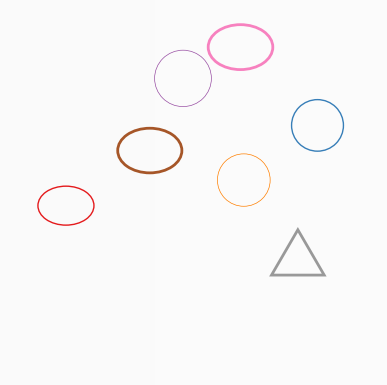[{"shape": "oval", "thickness": 1, "radius": 0.36, "center": [0.17, 0.466]}, {"shape": "circle", "thickness": 1, "radius": 0.33, "center": [0.819, 0.674]}, {"shape": "circle", "thickness": 0.5, "radius": 0.37, "center": [0.472, 0.796]}, {"shape": "circle", "thickness": 0.5, "radius": 0.34, "center": [0.629, 0.532]}, {"shape": "oval", "thickness": 2, "radius": 0.41, "center": [0.387, 0.609]}, {"shape": "oval", "thickness": 2, "radius": 0.42, "center": [0.621, 0.878]}, {"shape": "triangle", "thickness": 2, "radius": 0.39, "center": [0.769, 0.325]}]